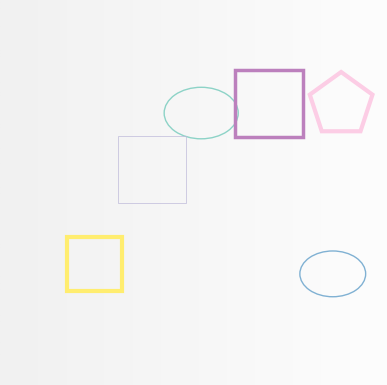[{"shape": "oval", "thickness": 1, "radius": 0.48, "center": [0.519, 0.706]}, {"shape": "square", "thickness": 0.5, "radius": 0.44, "center": [0.393, 0.561]}, {"shape": "oval", "thickness": 1, "radius": 0.42, "center": [0.859, 0.289]}, {"shape": "pentagon", "thickness": 3, "radius": 0.43, "center": [0.88, 0.728]}, {"shape": "square", "thickness": 2.5, "radius": 0.44, "center": [0.694, 0.732]}, {"shape": "square", "thickness": 3, "radius": 0.35, "center": [0.243, 0.315]}]